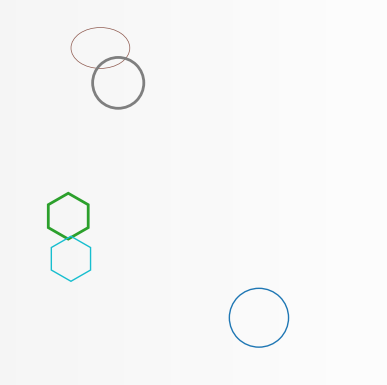[{"shape": "circle", "thickness": 1, "radius": 0.38, "center": [0.668, 0.175]}, {"shape": "hexagon", "thickness": 2, "radius": 0.3, "center": [0.176, 0.439]}, {"shape": "oval", "thickness": 0.5, "radius": 0.38, "center": [0.259, 0.875]}, {"shape": "circle", "thickness": 2, "radius": 0.33, "center": [0.305, 0.785]}, {"shape": "hexagon", "thickness": 1, "radius": 0.29, "center": [0.183, 0.328]}]